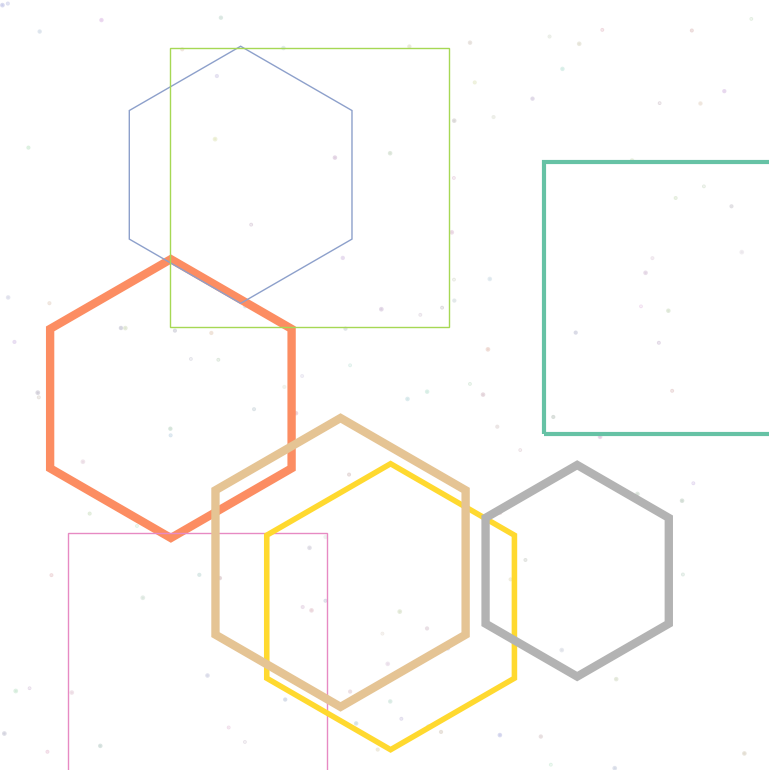[{"shape": "square", "thickness": 1.5, "radius": 0.88, "center": [0.883, 0.613]}, {"shape": "hexagon", "thickness": 3, "radius": 0.91, "center": [0.222, 0.482]}, {"shape": "hexagon", "thickness": 0.5, "radius": 0.83, "center": [0.313, 0.773]}, {"shape": "square", "thickness": 0.5, "radius": 0.84, "center": [0.256, 0.14]}, {"shape": "square", "thickness": 0.5, "radius": 0.91, "center": [0.402, 0.757]}, {"shape": "hexagon", "thickness": 2, "radius": 0.93, "center": [0.507, 0.212]}, {"shape": "hexagon", "thickness": 3, "radius": 0.94, "center": [0.442, 0.27]}, {"shape": "hexagon", "thickness": 3, "radius": 0.69, "center": [0.75, 0.259]}]